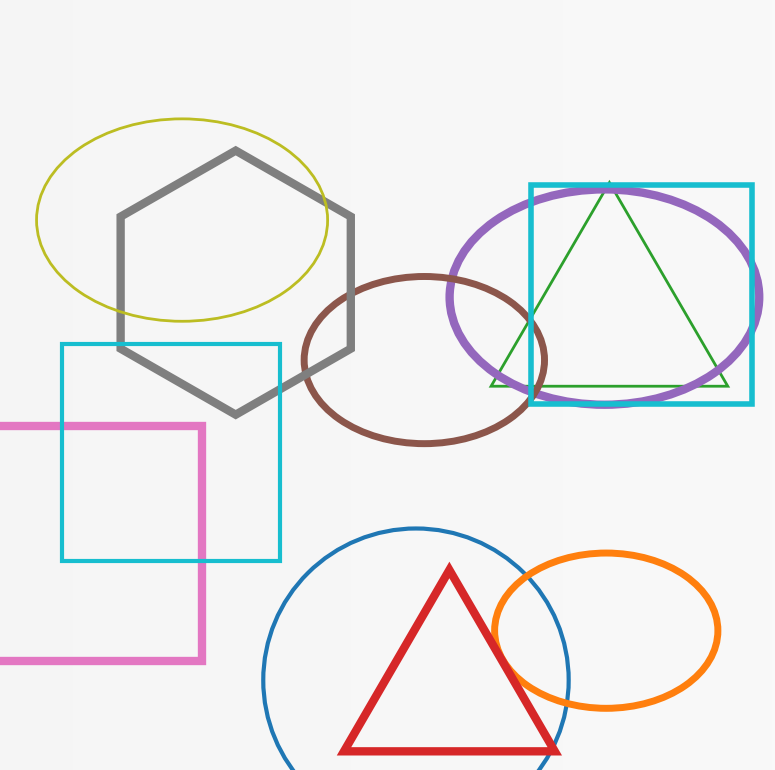[{"shape": "circle", "thickness": 1.5, "radius": 0.99, "center": [0.537, 0.117]}, {"shape": "oval", "thickness": 2.5, "radius": 0.72, "center": [0.782, 0.181]}, {"shape": "triangle", "thickness": 1, "radius": 0.88, "center": [0.786, 0.587]}, {"shape": "triangle", "thickness": 3, "radius": 0.79, "center": [0.58, 0.103]}, {"shape": "oval", "thickness": 3, "radius": 1.0, "center": [0.78, 0.614]}, {"shape": "oval", "thickness": 2.5, "radius": 0.78, "center": [0.548, 0.532]}, {"shape": "square", "thickness": 3, "radius": 0.76, "center": [0.109, 0.294]}, {"shape": "hexagon", "thickness": 3, "radius": 0.86, "center": [0.304, 0.633]}, {"shape": "oval", "thickness": 1, "radius": 0.94, "center": [0.235, 0.714]}, {"shape": "square", "thickness": 1.5, "radius": 0.71, "center": [0.221, 0.412]}, {"shape": "square", "thickness": 2, "radius": 0.71, "center": [0.828, 0.618]}]